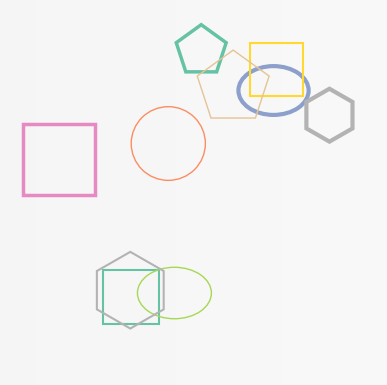[{"shape": "pentagon", "thickness": 2.5, "radius": 0.34, "center": [0.519, 0.868]}, {"shape": "square", "thickness": 1.5, "radius": 0.36, "center": [0.338, 0.229]}, {"shape": "circle", "thickness": 1, "radius": 0.48, "center": [0.434, 0.627]}, {"shape": "oval", "thickness": 3, "radius": 0.45, "center": [0.706, 0.765]}, {"shape": "square", "thickness": 2.5, "radius": 0.46, "center": [0.152, 0.586]}, {"shape": "oval", "thickness": 1, "radius": 0.48, "center": [0.45, 0.239]}, {"shape": "square", "thickness": 1.5, "radius": 0.34, "center": [0.714, 0.818]}, {"shape": "pentagon", "thickness": 1, "radius": 0.49, "center": [0.602, 0.772]}, {"shape": "hexagon", "thickness": 1.5, "radius": 0.5, "center": [0.336, 0.246]}, {"shape": "hexagon", "thickness": 3, "radius": 0.34, "center": [0.85, 0.701]}]